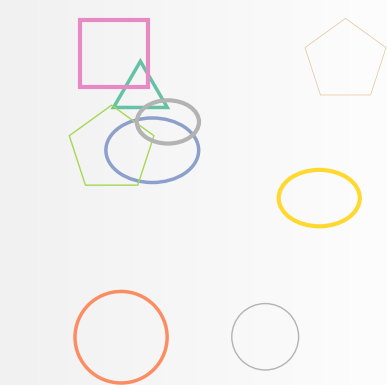[{"shape": "triangle", "thickness": 2.5, "radius": 0.4, "center": [0.362, 0.761]}, {"shape": "circle", "thickness": 2.5, "radius": 0.59, "center": [0.312, 0.124]}, {"shape": "oval", "thickness": 2.5, "radius": 0.6, "center": [0.393, 0.61]}, {"shape": "square", "thickness": 3, "radius": 0.44, "center": [0.295, 0.861]}, {"shape": "pentagon", "thickness": 1, "radius": 0.57, "center": [0.288, 0.612]}, {"shape": "oval", "thickness": 3, "radius": 0.52, "center": [0.824, 0.485]}, {"shape": "pentagon", "thickness": 0.5, "radius": 0.55, "center": [0.892, 0.842]}, {"shape": "oval", "thickness": 3, "radius": 0.4, "center": [0.433, 0.683]}, {"shape": "circle", "thickness": 1, "radius": 0.43, "center": [0.684, 0.125]}]